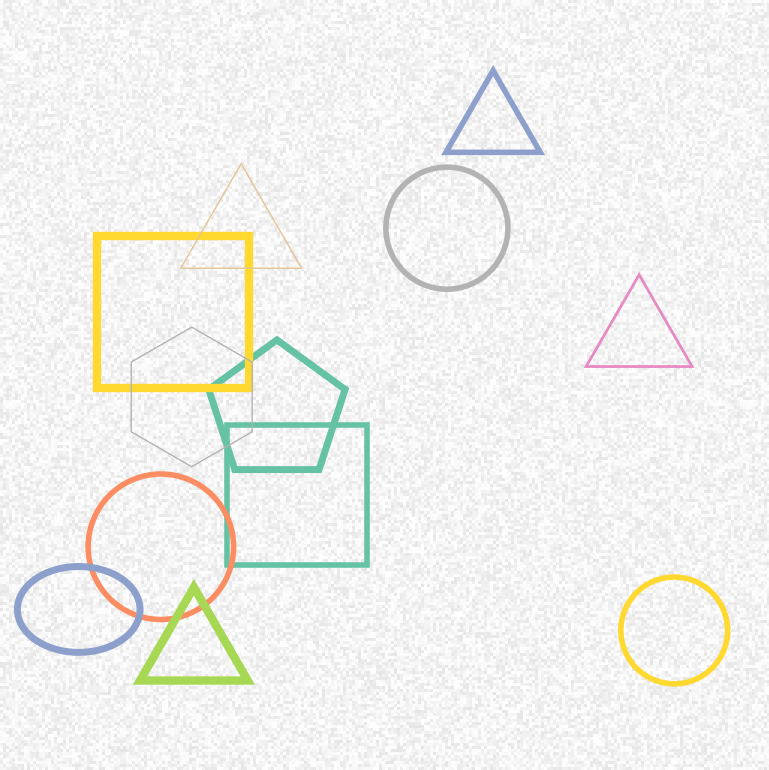[{"shape": "pentagon", "thickness": 2.5, "radius": 0.47, "center": [0.36, 0.465]}, {"shape": "square", "thickness": 2, "radius": 0.46, "center": [0.386, 0.357]}, {"shape": "circle", "thickness": 2, "radius": 0.47, "center": [0.209, 0.29]}, {"shape": "oval", "thickness": 2.5, "radius": 0.4, "center": [0.102, 0.209]}, {"shape": "triangle", "thickness": 2, "radius": 0.35, "center": [0.64, 0.838]}, {"shape": "triangle", "thickness": 1, "radius": 0.4, "center": [0.83, 0.564]}, {"shape": "triangle", "thickness": 3, "radius": 0.4, "center": [0.252, 0.157]}, {"shape": "circle", "thickness": 2, "radius": 0.35, "center": [0.876, 0.181]}, {"shape": "square", "thickness": 3, "radius": 0.49, "center": [0.225, 0.595]}, {"shape": "triangle", "thickness": 0.5, "radius": 0.45, "center": [0.313, 0.697]}, {"shape": "circle", "thickness": 2, "radius": 0.4, "center": [0.58, 0.704]}, {"shape": "hexagon", "thickness": 0.5, "radius": 0.45, "center": [0.249, 0.485]}]